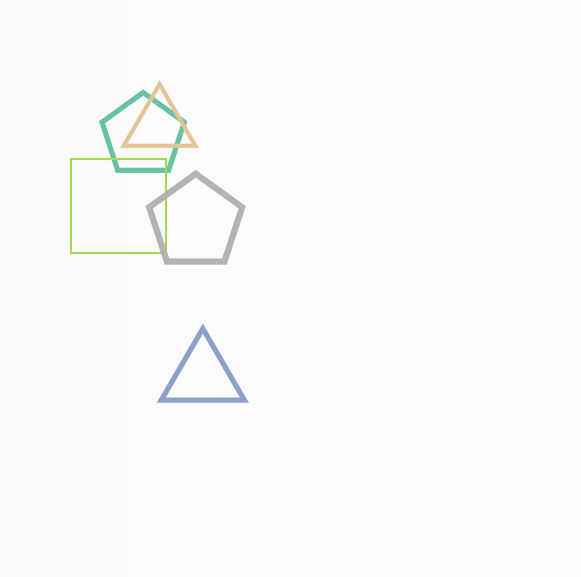[{"shape": "pentagon", "thickness": 2.5, "radius": 0.37, "center": [0.246, 0.764]}, {"shape": "triangle", "thickness": 2.5, "radius": 0.41, "center": [0.349, 0.348]}, {"shape": "square", "thickness": 1, "radius": 0.41, "center": [0.204, 0.642]}, {"shape": "triangle", "thickness": 2, "radius": 0.36, "center": [0.275, 0.782]}, {"shape": "pentagon", "thickness": 3, "radius": 0.42, "center": [0.337, 0.614]}]